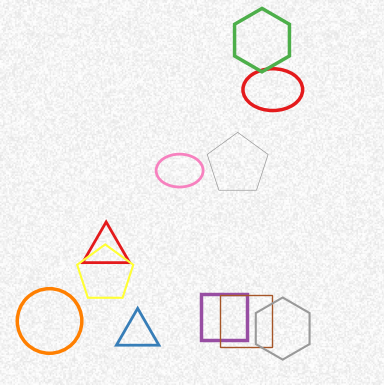[{"shape": "triangle", "thickness": 2, "radius": 0.35, "center": [0.276, 0.353]}, {"shape": "oval", "thickness": 2.5, "radius": 0.39, "center": [0.709, 0.767]}, {"shape": "triangle", "thickness": 2, "radius": 0.32, "center": [0.358, 0.135]}, {"shape": "hexagon", "thickness": 2.5, "radius": 0.41, "center": [0.681, 0.896]}, {"shape": "square", "thickness": 2.5, "radius": 0.3, "center": [0.582, 0.176]}, {"shape": "circle", "thickness": 2.5, "radius": 0.42, "center": [0.129, 0.166]}, {"shape": "pentagon", "thickness": 1.5, "radius": 0.38, "center": [0.273, 0.289]}, {"shape": "square", "thickness": 1, "radius": 0.34, "center": [0.64, 0.167]}, {"shape": "oval", "thickness": 2, "radius": 0.31, "center": [0.467, 0.557]}, {"shape": "pentagon", "thickness": 0.5, "radius": 0.42, "center": [0.617, 0.573]}, {"shape": "hexagon", "thickness": 1.5, "radius": 0.4, "center": [0.734, 0.147]}]